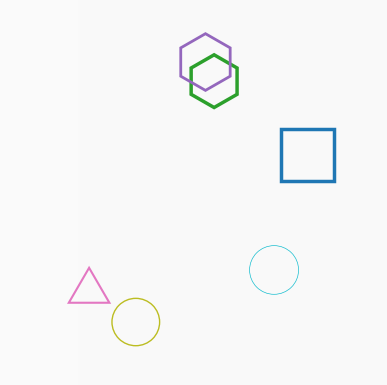[{"shape": "square", "thickness": 2.5, "radius": 0.34, "center": [0.794, 0.597]}, {"shape": "hexagon", "thickness": 2.5, "radius": 0.34, "center": [0.553, 0.789]}, {"shape": "hexagon", "thickness": 2, "radius": 0.37, "center": [0.53, 0.839]}, {"shape": "triangle", "thickness": 1.5, "radius": 0.3, "center": [0.23, 0.244]}, {"shape": "circle", "thickness": 1, "radius": 0.31, "center": [0.35, 0.164]}, {"shape": "circle", "thickness": 0.5, "radius": 0.32, "center": [0.707, 0.299]}]